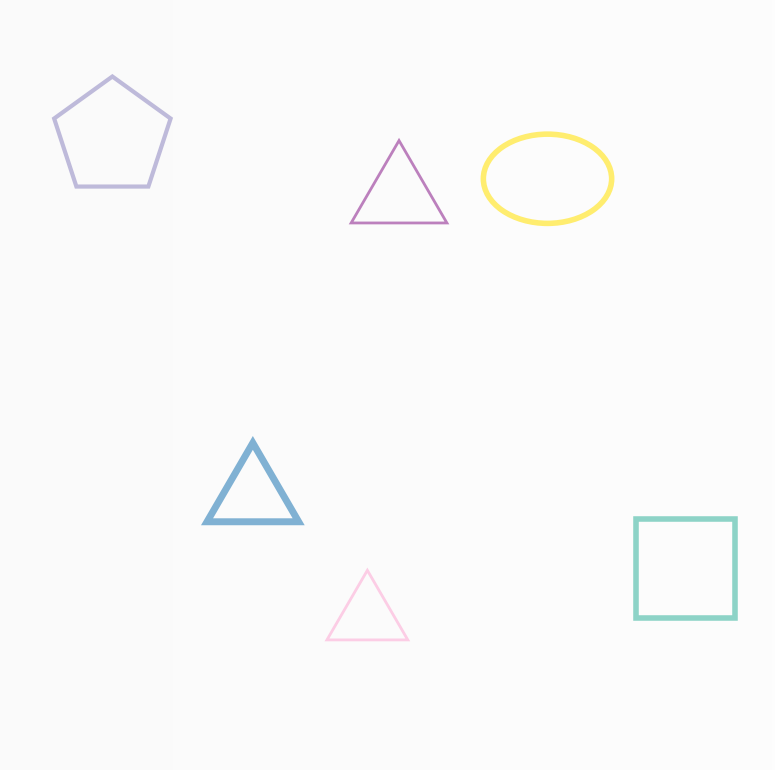[{"shape": "square", "thickness": 2, "radius": 0.32, "center": [0.885, 0.262]}, {"shape": "pentagon", "thickness": 1.5, "radius": 0.4, "center": [0.145, 0.822]}, {"shape": "triangle", "thickness": 2.5, "radius": 0.34, "center": [0.326, 0.357]}, {"shape": "triangle", "thickness": 1, "radius": 0.3, "center": [0.474, 0.199]}, {"shape": "triangle", "thickness": 1, "radius": 0.36, "center": [0.515, 0.746]}, {"shape": "oval", "thickness": 2, "radius": 0.41, "center": [0.706, 0.768]}]